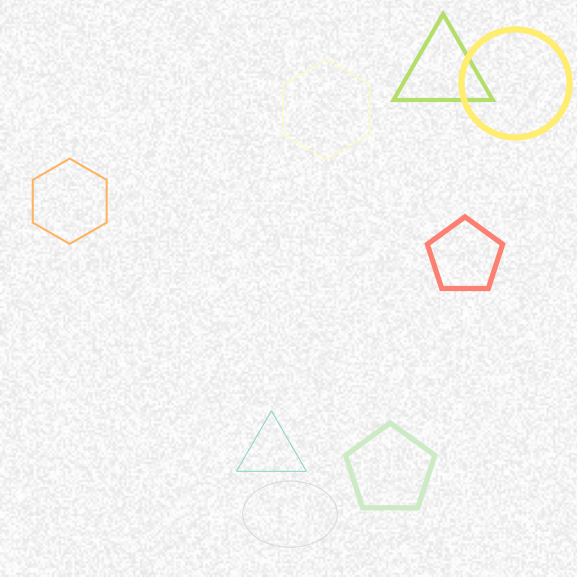[{"shape": "triangle", "thickness": 0.5, "radius": 0.35, "center": [0.47, 0.218]}, {"shape": "hexagon", "thickness": 0.5, "radius": 0.43, "center": [0.566, 0.809]}, {"shape": "pentagon", "thickness": 2.5, "radius": 0.34, "center": [0.805, 0.555]}, {"shape": "hexagon", "thickness": 1, "radius": 0.37, "center": [0.121, 0.651]}, {"shape": "triangle", "thickness": 2, "radius": 0.5, "center": [0.767, 0.876]}, {"shape": "oval", "thickness": 0.5, "radius": 0.41, "center": [0.502, 0.109]}, {"shape": "pentagon", "thickness": 2.5, "radius": 0.41, "center": [0.676, 0.186]}, {"shape": "circle", "thickness": 3, "radius": 0.47, "center": [0.893, 0.855]}]